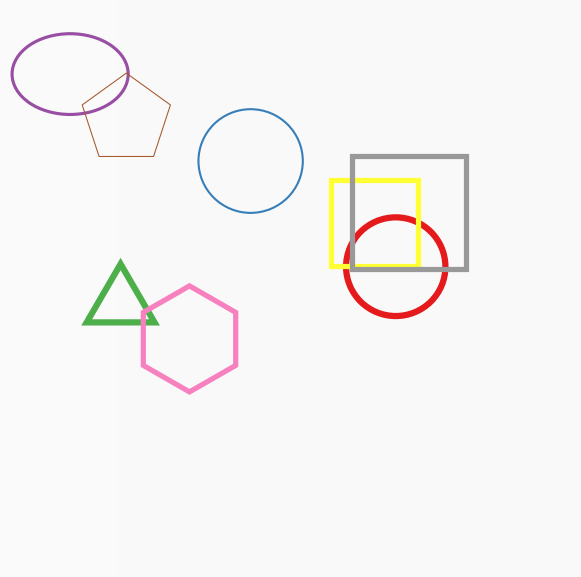[{"shape": "circle", "thickness": 3, "radius": 0.43, "center": [0.681, 0.537]}, {"shape": "circle", "thickness": 1, "radius": 0.45, "center": [0.431, 0.72]}, {"shape": "triangle", "thickness": 3, "radius": 0.34, "center": [0.207, 0.475]}, {"shape": "oval", "thickness": 1.5, "radius": 0.5, "center": [0.121, 0.871]}, {"shape": "square", "thickness": 2.5, "radius": 0.37, "center": [0.644, 0.613]}, {"shape": "pentagon", "thickness": 0.5, "radius": 0.4, "center": [0.217, 0.793]}, {"shape": "hexagon", "thickness": 2.5, "radius": 0.46, "center": [0.326, 0.412]}, {"shape": "square", "thickness": 2.5, "radius": 0.49, "center": [0.704, 0.631]}]